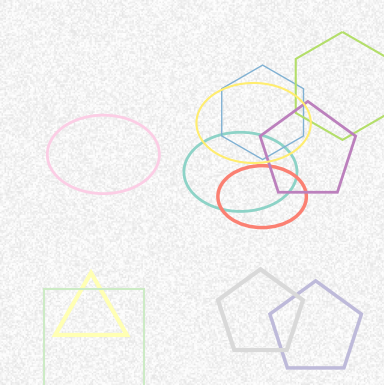[{"shape": "oval", "thickness": 2, "radius": 0.73, "center": [0.625, 0.554]}, {"shape": "triangle", "thickness": 3, "radius": 0.54, "center": [0.236, 0.184]}, {"shape": "pentagon", "thickness": 2.5, "radius": 0.63, "center": [0.82, 0.146]}, {"shape": "oval", "thickness": 2.5, "radius": 0.57, "center": [0.681, 0.489]}, {"shape": "hexagon", "thickness": 1, "radius": 0.61, "center": [0.682, 0.708]}, {"shape": "hexagon", "thickness": 1.5, "radius": 0.7, "center": [0.89, 0.777]}, {"shape": "oval", "thickness": 2, "radius": 0.73, "center": [0.268, 0.599]}, {"shape": "pentagon", "thickness": 3, "radius": 0.58, "center": [0.677, 0.185]}, {"shape": "pentagon", "thickness": 2, "radius": 0.65, "center": [0.8, 0.606]}, {"shape": "square", "thickness": 1.5, "radius": 0.65, "center": [0.244, 0.119]}, {"shape": "oval", "thickness": 1.5, "radius": 0.74, "center": [0.659, 0.681]}]